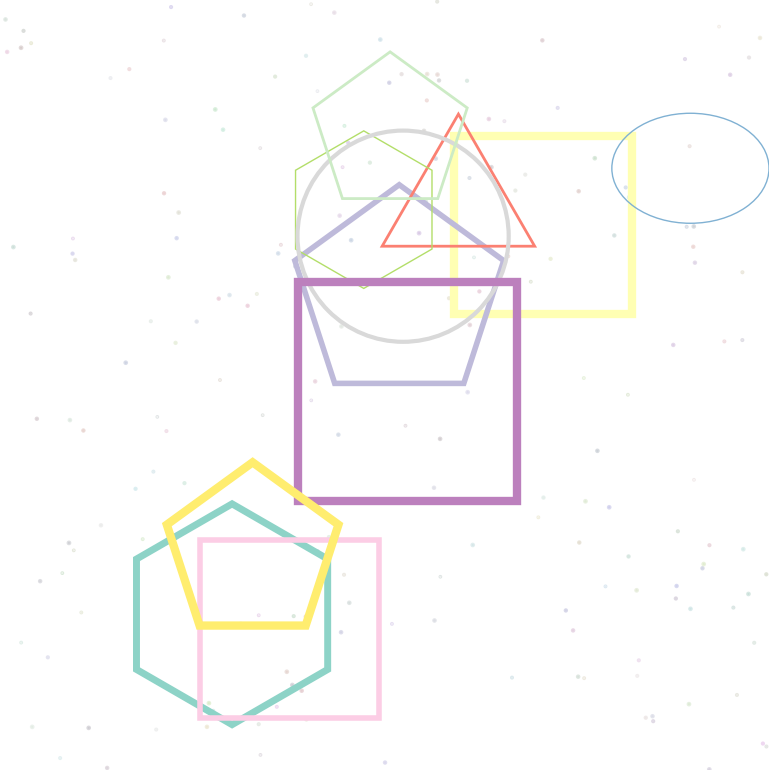[{"shape": "hexagon", "thickness": 2.5, "radius": 0.72, "center": [0.301, 0.202]}, {"shape": "square", "thickness": 3, "radius": 0.58, "center": [0.705, 0.708]}, {"shape": "pentagon", "thickness": 2, "radius": 0.71, "center": [0.519, 0.617]}, {"shape": "triangle", "thickness": 1, "radius": 0.57, "center": [0.595, 0.737]}, {"shape": "oval", "thickness": 0.5, "radius": 0.51, "center": [0.897, 0.781]}, {"shape": "hexagon", "thickness": 0.5, "radius": 0.51, "center": [0.472, 0.728]}, {"shape": "square", "thickness": 2, "radius": 0.58, "center": [0.376, 0.183]}, {"shape": "circle", "thickness": 1.5, "radius": 0.69, "center": [0.523, 0.693]}, {"shape": "square", "thickness": 3, "radius": 0.71, "center": [0.53, 0.491]}, {"shape": "pentagon", "thickness": 1, "radius": 0.53, "center": [0.507, 0.827]}, {"shape": "pentagon", "thickness": 3, "radius": 0.59, "center": [0.328, 0.282]}]